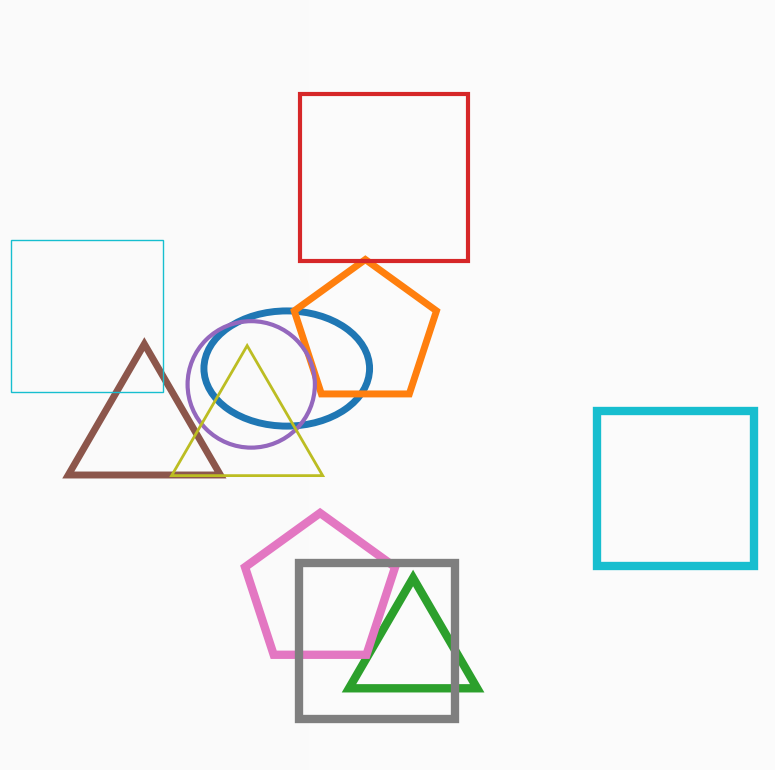[{"shape": "oval", "thickness": 2.5, "radius": 0.53, "center": [0.37, 0.521]}, {"shape": "pentagon", "thickness": 2.5, "radius": 0.48, "center": [0.471, 0.566]}, {"shape": "triangle", "thickness": 3, "radius": 0.48, "center": [0.533, 0.154]}, {"shape": "square", "thickness": 1.5, "radius": 0.54, "center": [0.495, 0.77]}, {"shape": "circle", "thickness": 1.5, "radius": 0.41, "center": [0.324, 0.501]}, {"shape": "triangle", "thickness": 2.5, "radius": 0.57, "center": [0.186, 0.44]}, {"shape": "pentagon", "thickness": 3, "radius": 0.51, "center": [0.413, 0.232]}, {"shape": "square", "thickness": 3, "radius": 0.51, "center": [0.487, 0.167]}, {"shape": "triangle", "thickness": 1, "radius": 0.56, "center": [0.319, 0.439]}, {"shape": "square", "thickness": 0.5, "radius": 0.49, "center": [0.112, 0.589]}, {"shape": "square", "thickness": 3, "radius": 0.5, "center": [0.871, 0.366]}]